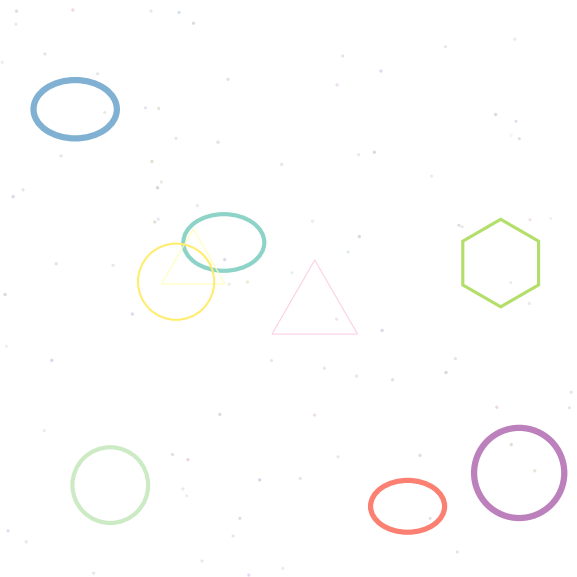[{"shape": "oval", "thickness": 2, "radius": 0.35, "center": [0.388, 0.579]}, {"shape": "triangle", "thickness": 0.5, "radius": 0.32, "center": [0.335, 0.539]}, {"shape": "oval", "thickness": 2.5, "radius": 0.32, "center": [0.706, 0.122]}, {"shape": "oval", "thickness": 3, "radius": 0.36, "center": [0.13, 0.81]}, {"shape": "hexagon", "thickness": 1.5, "radius": 0.38, "center": [0.867, 0.544]}, {"shape": "triangle", "thickness": 0.5, "radius": 0.43, "center": [0.545, 0.463]}, {"shape": "circle", "thickness": 3, "radius": 0.39, "center": [0.899, 0.18]}, {"shape": "circle", "thickness": 2, "radius": 0.33, "center": [0.191, 0.159]}, {"shape": "circle", "thickness": 1, "radius": 0.33, "center": [0.305, 0.511]}]